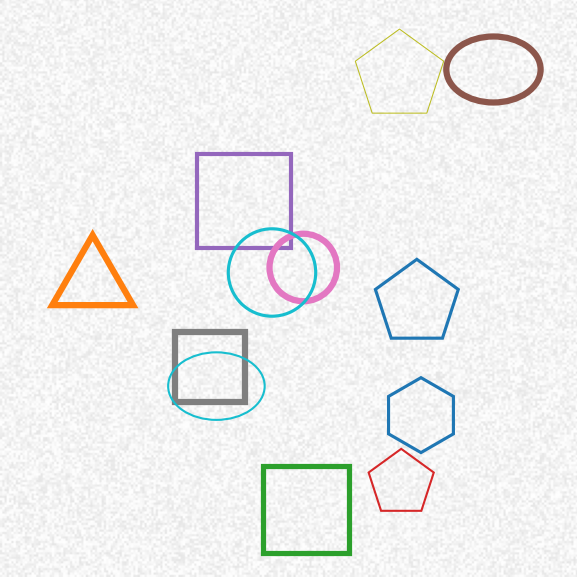[{"shape": "hexagon", "thickness": 1.5, "radius": 0.32, "center": [0.729, 0.28]}, {"shape": "pentagon", "thickness": 1.5, "radius": 0.38, "center": [0.722, 0.475]}, {"shape": "triangle", "thickness": 3, "radius": 0.4, "center": [0.16, 0.511]}, {"shape": "square", "thickness": 2.5, "radius": 0.37, "center": [0.53, 0.117]}, {"shape": "pentagon", "thickness": 1, "radius": 0.3, "center": [0.695, 0.163]}, {"shape": "square", "thickness": 2, "radius": 0.41, "center": [0.423, 0.651]}, {"shape": "oval", "thickness": 3, "radius": 0.41, "center": [0.854, 0.879]}, {"shape": "circle", "thickness": 3, "radius": 0.29, "center": [0.525, 0.536]}, {"shape": "square", "thickness": 3, "radius": 0.3, "center": [0.363, 0.364]}, {"shape": "pentagon", "thickness": 0.5, "radius": 0.4, "center": [0.692, 0.868]}, {"shape": "oval", "thickness": 1, "radius": 0.42, "center": [0.375, 0.331]}, {"shape": "circle", "thickness": 1.5, "radius": 0.38, "center": [0.471, 0.527]}]